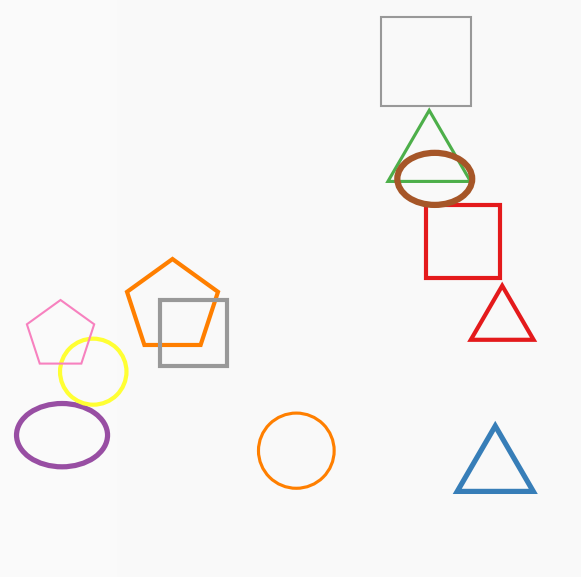[{"shape": "triangle", "thickness": 2, "radius": 0.31, "center": [0.864, 0.442]}, {"shape": "square", "thickness": 2, "radius": 0.32, "center": [0.797, 0.582]}, {"shape": "triangle", "thickness": 2.5, "radius": 0.38, "center": [0.852, 0.186]}, {"shape": "triangle", "thickness": 1.5, "radius": 0.41, "center": [0.738, 0.726]}, {"shape": "oval", "thickness": 2.5, "radius": 0.39, "center": [0.107, 0.246]}, {"shape": "circle", "thickness": 1.5, "radius": 0.33, "center": [0.51, 0.219]}, {"shape": "pentagon", "thickness": 2, "radius": 0.41, "center": [0.297, 0.468]}, {"shape": "circle", "thickness": 2, "radius": 0.29, "center": [0.16, 0.356]}, {"shape": "oval", "thickness": 3, "radius": 0.32, "center": [0.748, 0.689]}, {"shape": "pentagon", "thickness": 1, "radius": 0.3, "center": [0.104, 0.419]}, {"shape": "square", "thickness": 1, "radius": 0.39, "center": [0.733, 0.893]}, {"shape": "square", "thickness": 2, "radius": 0.29, "center": [0.333, 0.422]}]